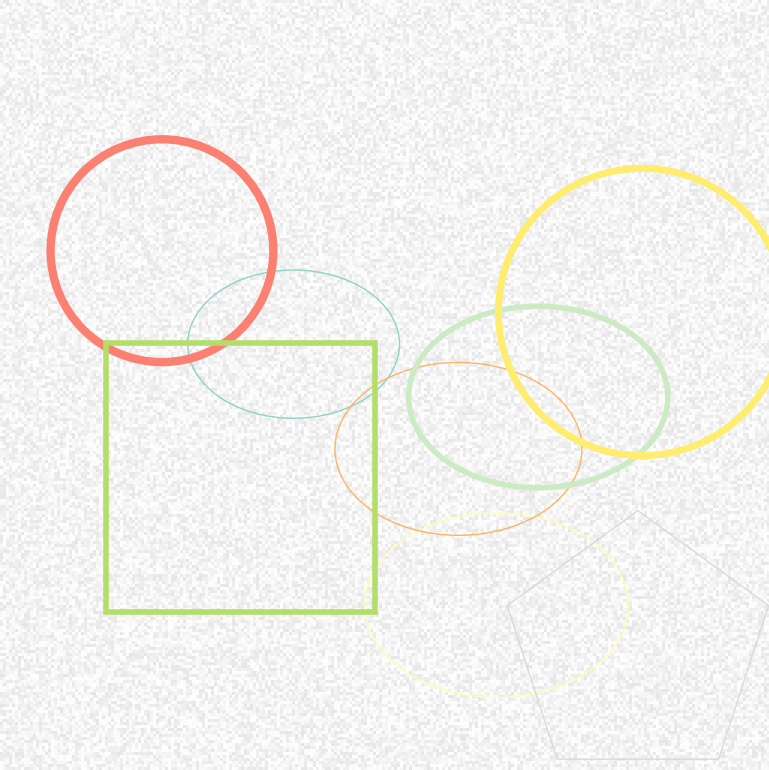[{"shape": "oval", "thickness": 0.5, "radius": 0.69, "center": [0.381, 0.553]}, {"shape": "oval", "thickness": 0.5, "radius": 0.86, "center": [0.645, 0.214]}, {"shape": "circle", "thickness": 3, "radius": 0.72, "center": [0.21, 0.674]}, {"shape": "oval", "thickness": 0.5, "radius": 0.8, "center": [0.595, 0.417]}, {"shape": "square", "thickness": 2, "radius": 0.87, "center": [0.312, 0.38]}, {"shape": "pentagon", "thickness": 0.5, "radius": 0.89, "center": [0.828, 0.158]}, {"shape": "oval", "thickness": 2, "radius": 0.84, "center": [0.699, 0.484]}, {"shape": "circle", "thickness": 2.5, "radius": 0.93, "center": [0.834, 0.595]}]